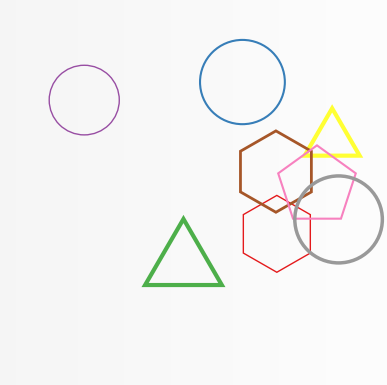[{"shape": "hexagon", "thickness": 1, "radius": 0.5, "center": [0.714, 0.393]}, {"shape": "circle", "thickness": 1.5, "radius": 0.55, "center": [0.626, 0.787]}, {"shape": "triangle", "thickness": 3, "radius": 0.57, "center": [0.473, 0.317]}, {"shape": "circle", "thickness": 1, "radius": 0.45, "center": [0.217, 0.74]}, {"shape": "triangle", "thickness": 3, "radius": 0.41, "center": [0.857, 0.637]}, {"shape": "hexagon", "thickness": 2, "radius": 0.53, "center": [0.712, 0.554]}, {"shape": "pentagon", "thickness": 1.5, "radius": 0.53, "center": [0.818, 0.517]}, {"shape": "circle", "thickness": 2.5, "radius": 0.56, "center": [0.874, 0.43]}]